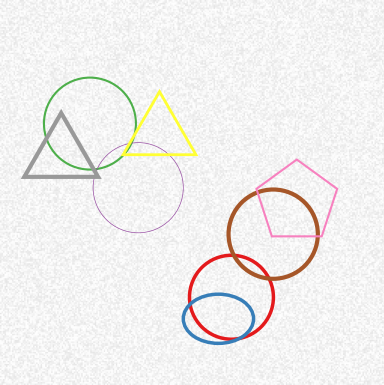[{"shape": "circle", "thickness": 2.5, "radius": 0.54, "center": [0.601, 0.228]}, {"shape": "oval", "thickness": 2.5, "radius": 0.46, "center": [0.567, 0.172]}, {"shape": "circle", "thickness": 1.5, "radius": 0.6, "center": [0.234, 0.679]}, {"shape": "circle", "thickness": 0.5, "radius": 0.59, "center": [0.359, 0.512]}, {"shape": "triangle", "thickness": 2, "radius": 0.55, "center": [0.414, 0.653]}, {"shape": "circle", "thickness": 3, "radius": 0.58, "center": [0.71, 0.392]}, {"shape": "pentagon", "thickness": 1.5, "radius": 0.55, "center": [0.771, 0.475]}, {"shape": "triangle", "thickness": 3, "radius": 0.55, "center": [0.159, 0.596]}]